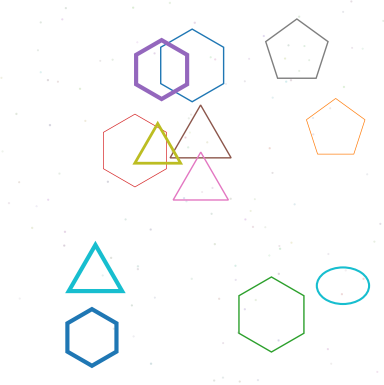[{"shape": "hexagon", "thickness": 3, "radius": 0.37, "center": [0.239, 0.123]}, {"shape": "hexagon", "thickness": 1, "radius": 0.47, "center": [0.499, 0.83]}, {"shape": "pentagon", "thickness": 0.5, "radius": 0.4, "center": [0.872, 0.664]}, {"shape": "hexagon", "thickness": 1, "radius": 0.49, "center": [0.705, 0.183]}, {"shape": "hexagon", "thickness": 0.5, "radius": 0.47, "center": [0.35, 0.609]}, {"shape": "hexagon", "thickness": 3, "radius": 0.38, "center": [0.42, 0.819]}, {"shape": "triangle", "thickness": 1, "radius": 0.46, "center": [0.521, 0.636]}, {"shape": "triangle", "thickness": 1, "radius": 0.41, "center": [0.522, 0.522]}, {"shape": "pentagon", "thickness": 1, "radius": 0.43, "center": [0.771, 0.866]}, {"shape": "triangle", "thickness": 2, "radius": 0.34, "center": [0.41, 0.61]}, {"shape": "oval", "thickness": 1.5, "radius": 0.34, "center": [0.891, 0.258]}, {"shape": "triangle", "thickness": 3, "radius": 0.4, "center": [0.248, 0.284]}]